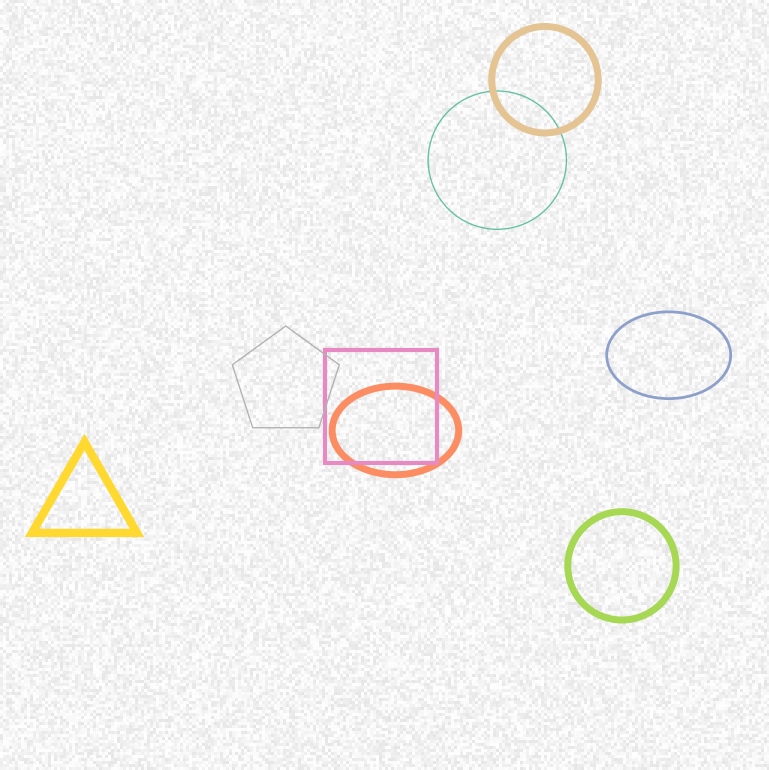[{"shape": "circle", "thickness": 0.5, "radius": 0.45, "center": [0.646, 0.792]}, {"shape": "oval", "thickness": 2.5, "radius": 0.41, "center": [0.514, 0.441]}, {"shape": "oval", "thickness": 1, "radius": 0.4, "center": [0.868, 0.539]}, {"shape": "square", "thickness": 1.5, "radius": 0.37, "center": [0.495, 0.472]}, {"shape": "circle", "thickness": 2.5, "radius": 0.35, "center": [0.808, 0.265]}, {"shape": "triangle", "thickness": 3, "radius": 0.39, "center": [0.11, 0.347]}, {"shape": "circle", "thickness": 2.5, "radius": 0.35, "center": [0.708, 0.896]}, {"shape": "pentagon", "thickness": 0.5, "radius": 0.37, "center": [0.371, 0.504]}]